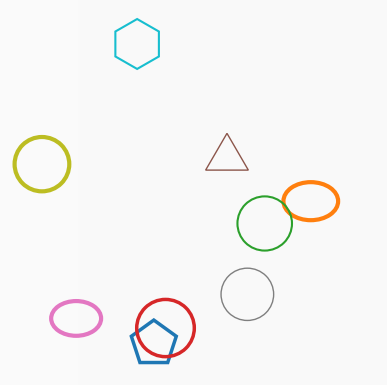[{"shape": "pentagon", "thickness": 2.5, "radius": 0.3, "center": [0.397, 0.108]}, {"shape": "oval", "thickness": 3, "radius": 0.35, "center": [0.802, 0.477]}, {"shape": "circle", "thickness": 1.5, "radius": 0.35, "center": [0.683, 0.42]}, {"shape": "circle", "thickness": 2.5, "radius": 0.37, "center": [0.427, 0.148]}, {"shape": "triangle", "thickness": 1, "radius": 0.32, "center": [0.586, 0.59]}, {"shape": "oval", "thickness": 3, "radius": 0.32, "center": [0.196, 0.173]}, {"shape": "circle", "thickness": 1, "radius": 0.34, "center": [0.638, 0.236]}, {"shape": "circle", "thickness": 3, "radius": 0.35, "center": [0.108, 0.574]}, {"shape": "hexagon", "thickness": 1.5, "radius": 0.32, "center": [0.354, 0.886]}]